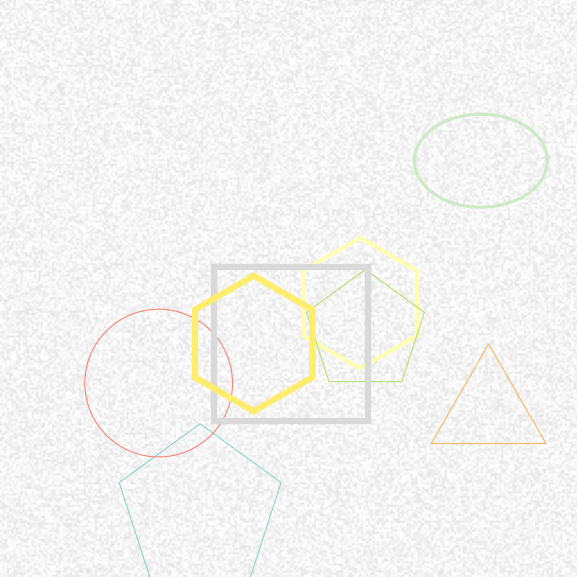[{"shape": "pentagon", "thickness": 0.5, "radius": 0.74, "center": [0.347, 0.118]}, {"shape": "hexagon", "thickness": 2, "radius": 0.57, "center": [0.624, 0.474]}, {"shape": "circle", "thickness": 0.5, "radius": 0.64, "center": [0.275, 0.336]}, {"shape": "triangle", "thickness": 0.5, "radius": 0.57, "center": [0.846, 0.289]}, {"shape": "pentagon", "thickness": 0.5, "radius": 0.54, "center": [0.633, 0.425]}, {"shape": "square", "thickness": 3, "radius": 0.67, "center": [0.504, 0.404]}, {"shape": "oval", "thickness": 1.5, "radius": 0.58, "center": [0.833, 0.721]}, {"shape": "hexagon", "thickness": 3, "radius": 0.59, "center": [0.439, 0.404]}]